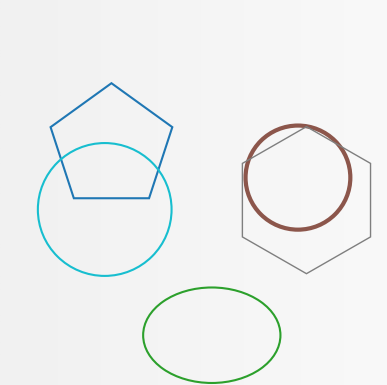[{"shape": "pentagon", "thickness": 1.5, "radius": 0.83, "center": [0.288, 0.619]}, {"shape": "oval", "thickness": 1.5, "radius": 0.89, "center": [0.547, 0.129]}, {"shape": "circle", "thickness": 3, "radius": 0.68, "center": [0.769, 0.539]}, {"shape": "hexagon", "thickness": 1, "radius": 0.95, "center": [0.791, 0.48]}, {"shape": "circle", "thickness": 1.5, "radius": 0.86, "center": [0.27, 0.456]}]